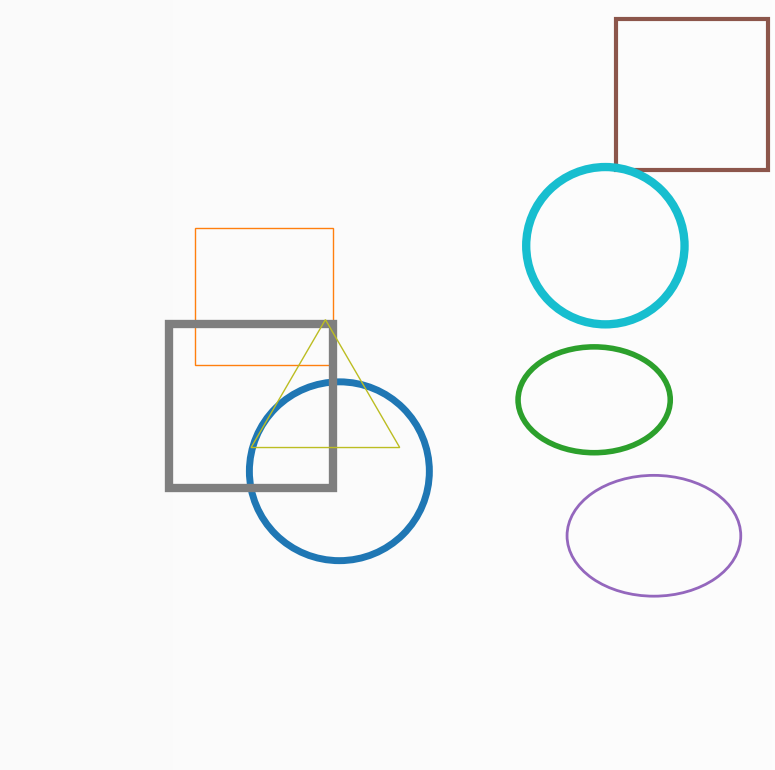[{"shape": "circle", "thickness": 2.5, "radius": 0.58, "center": [0.438, 0.388]}, {"shape": "square", "thickness": 0.5, "radius": 0.44, "center": [0.34, 0.614]}, {"shape": "oval", "thickness": 2, "radius": 0.49, "center": [0.767, 0.481]}, {"shape": "oval", "thickness": 1, "radius": 0.56, "center": [0.844, 0.304]}, {"shape": "square", "thickness": 1.5, "radius": 0.49, "center": [0.892, 0.877]}, {"shape": "square", "thickness": 3, "radius": 0.53, "center": [0.324, 0.473]}, {"shape": "triangle", "thickness": 0.5, "radius": 0.55, "center": [0.42, 0.474]}, {"shape": "circle", "thickness": 3, "radius": 0.51, "center": [0.781, 0.681]}]